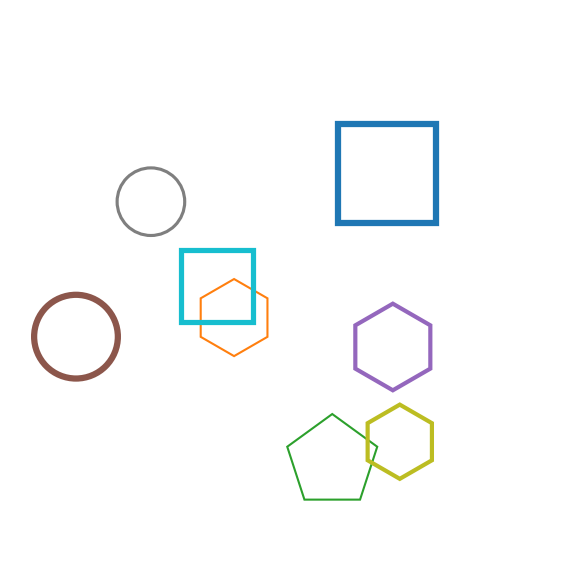[{"shape": "square", "thickness": 3, "radius": 0.43, "center": [0.67, 0.699]}, {"shape": "hexagon", "thickness": 1, "radius": 0.33, "center": [0.405, 0.449]}, {"shape": "pentagon", "thickness": 1, "radius": 0.41, "center": [0.575, 0.2]}, {"shape": "hexagon", "thickness": 2, "radius": 0.37, "center": [0.68, 0.398]}, {"shape": "circle", "thickness": 3, "radius": 0.36, "center": [0.132, 0.416]}, {"shape": "circle", "thickness": 1.5, "radius": 0.29, "center": [0.261, 0.65]}, {"shape": "hexagon", "thickness": 2, "radius": 0.32, "center": [0.692, 0.234]}, {"shape": "square", "thickness": 2.5, "radius": 0.31, "center": [0.376, 0.504]}]